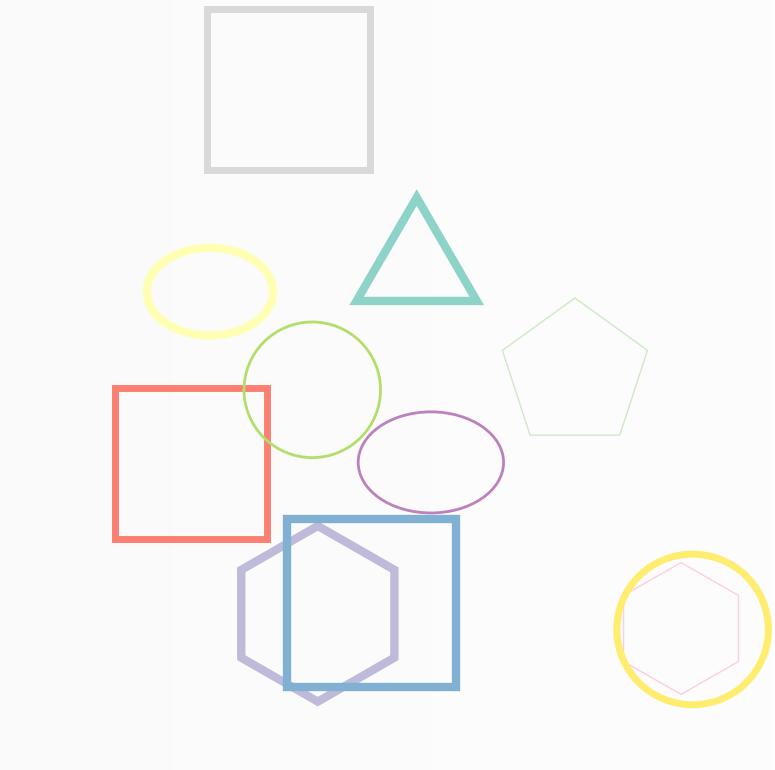[{"shape": "triangle", "thickness": 3, "radius": 0.45, "center": [0.538, 0.654]}, {"shape": "oval", "thickness": 3, "radius": 0.41, "center": [0.271, 0.621]}, {"shape": "hexagon", "thickness": 3, "radius": 0.57, "center": [0.41, 0.203]}, {"shape": "square", "thickness": 2.5, "radius": 0.49, "center": [0.247, 0.398]}, {"shape": "square", "thickness": 3, "radius": 0.55, "center": [0.48, 0.217]}, {"shape": "circle", "thickness": 1, "radius": 0.44, "center": [0.403, 0.494]}, {"shape": "hexagon", "thickness": 0.5, "radius": 0.43, "center": [0.879, 0.184]}, {"shape": "square", "thickness": 2.5, "radius": 0.52, "center": [0.372, 0.884]}, {"shape": "oval", "thickness": 1, "radius": 0.47, "center": [0.556, 0.399]}, {"shape": "pentagon", "thickness": 0.5, "radius": 0.49, "center": [0.742, 0.515]}, {"shape": "circle", "thickness": 2.5, "radius": 0.49, "center": [0.894, 0.183]}]